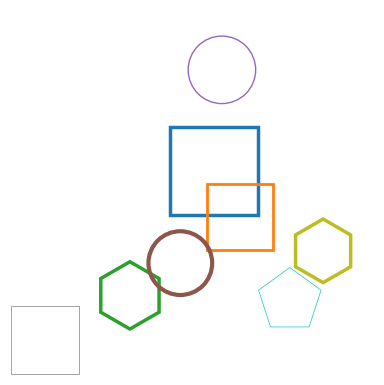[{"shape": "square", "thickness": 2.5, "radius": 0.57, "center": [0.557, 0.557]}, {"shape": "square", "thickness": 2, "radius": 0.42, "center": [0.623, 0.436]}, {"shape": "hexagon", "thickness": 2.5, "radius": 0.44, "center": [0.337, 0.233]}, {"shape": "circle", "thickness": 1, "radius": 0.44, "center": [0.576, 0.819]}, {"shape": "circle", "thickness": 3, "radius": 0.41, "center": [0.468, 0.317]}, {"shape": "square", "thickness": 0.5, "radius": 0.44, "center": [0.117, 0.117]}, {"shape": "hexagon", "thickness": 2.5, "radius": 0.41, "center": [0.839, 0.348]}, {"shape": "pentagon", "thickness": 0.5, "radius": 0.43, "center": [0.753, 0.22]}]